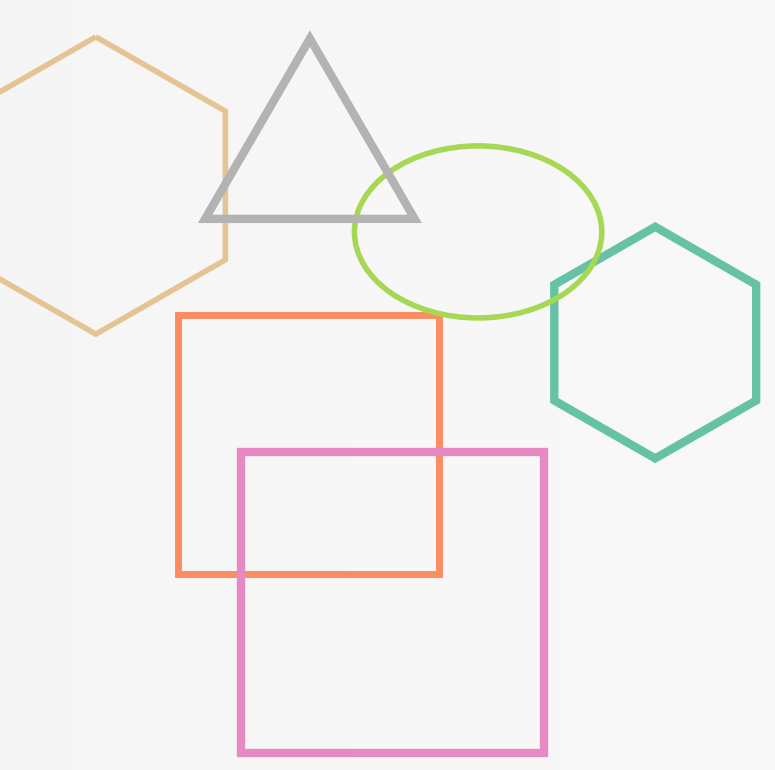[{"shape": "hexagon", "thickness": 3, "radius": 0.75, "center": [0.845, 0.555]}, {"shape": "square", "thickness": 2.5, "radius": 0.84, "center": [0.398, 0.423]}, {"shape": "square", "thickness": 3, "radius": 0.98, "center": [0.507, 0.218]}, {"shape": "oval", "thickness": 2, "radius": 0.8, "center": [0.617, 0.699]}, {"shape": "hexagon", "thickness": 2, "radius": 0.97, "center": [0.124, 0.759]}, {"shape": "triangle", "thickness": 3, "radius": 0.78, "center": [0.4, 0.794]}]